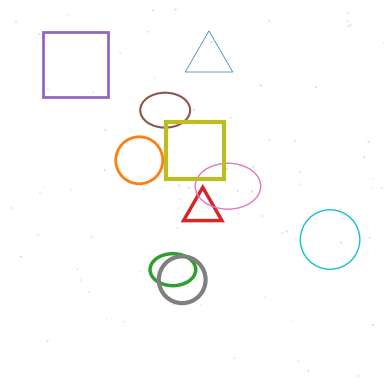[{"shape": "triangle", "thickness": 0.5, "radius": 0.36, "center": [0.543, 0.849]}, {"shape": "circle", "thickness": 2, "radius": 0.31, "center": [0.362, 0.584]}, {"shape": "oval", "thickness": 2.5, "radius": 0.3, "center": [0.449, 0.3]}, {"shape": "triangle", "thickness": 2.5, "radius": 0.29, "center": [0.527, 0.456]}, {"shape": "square", "thickness": 2, "radius": 0.42, "center": [0.197, 0.832]}, {"shape": "oval", "thickness": 1.5, "radius": 0.32, "center": [0.429, 0.714]}, {"shape": "oval", "thickness": 1, "radius": 0.43, "center": [0.592, 0.516]}, {"shape": "circle", "thickness": 3, "radius": 0.3, "center": [0.473, 0.273]}, {"shape": "square", "thickness": 3, "radius": 0.37, "center": [0.507, 0.609]}, {"shape": "circle", "thickness": 1, "radius": 0.39, "center": [0.857, 0.378]}]